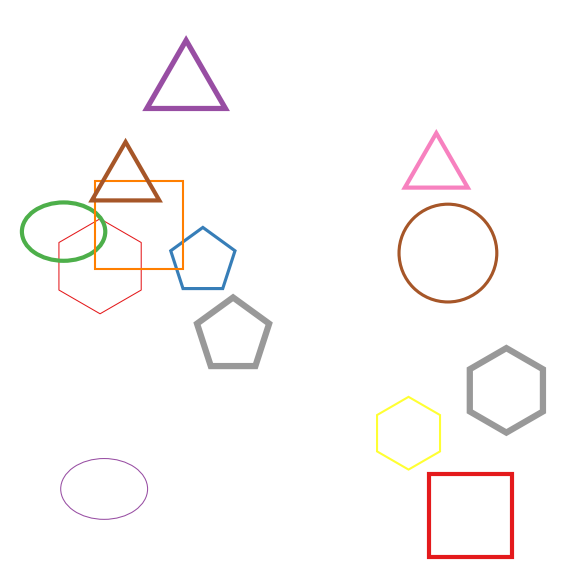[{"shape": "square", "thickness": 2, "radius": 0.36, "center": [0.815, 0.107]}, {"shape": "hexagon", "thickness": 0.5, "radius": 0.41, "center": [0.173, 0.538]}, {"shape": "pentagon", "thickness": 1.5, "radius": 0.29, "center": [0.351, 0.547]}, {"shape": "oval", "thickness": 2, "radius": 0.36, "center": [0.11, 0.598]}, {"shape": "triangle", "thickness": 2.5, "radius": 0.39, "center": [0.322, 0.851]}, {"shape": "oval", "thickness": 0.5, "radius": 0.38, "center": [0.18, 0.152]}, {"shape": "square", "thickness": 1, "radius": 0.38, "center": [0.24, 0.61]}, {"shape": "hexagon", "thickness": 1, "radius": 0.31, "center": [0.707, 0.249]}, {"shape": "circle", "thickness": 1.5, "radius": 0.42, "center": [0.776, 0.561]}, {"shape": "triangle", "thickness": 2, "radius": 0.34, "center": [0.217, 0.686]}, {"shape": "triangle", "thickness": 2, "radius": 0.31, "center": [0.756, 0.706]}, {"shape": "pentagon", "thickness": 3, "radius": 0.33, "center": [0.404, 0.418]}, {"shape": "hexagon", "thickness": 3, "radius": 0.37, "center": [0.877, 0.323]}]